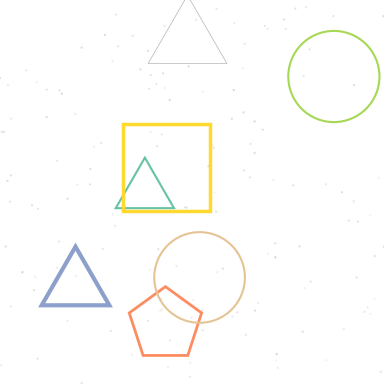[{"shape": "triangle", "thickness": 1.5, "radius": 0.44, "center": [0.376, 0.503]}, {"shape": "pentagon", "thickness": 2, "radius": 0.49, "center": [0.43, 0.157]}, {"shape": "triangle", "thickness": 3, "radius": 0.51, "center": [0.196, 0.258]}, {"shape": "circle", "thickness": 1.5, "radius": 0.59, "center": [0.867, 0.801]}, {"shape": "square", "thickness": 2.5, "radius": 0.57, "center": [0.432, 0.564]}, {"shape": "circle", "thickness": 1.5, "radius": 0.59, "center": [0.518, 0.279]}, {"shape": "triangle", "thickness": 0.5, "radius": 0.59, "center": [0.487, 0.894]}]